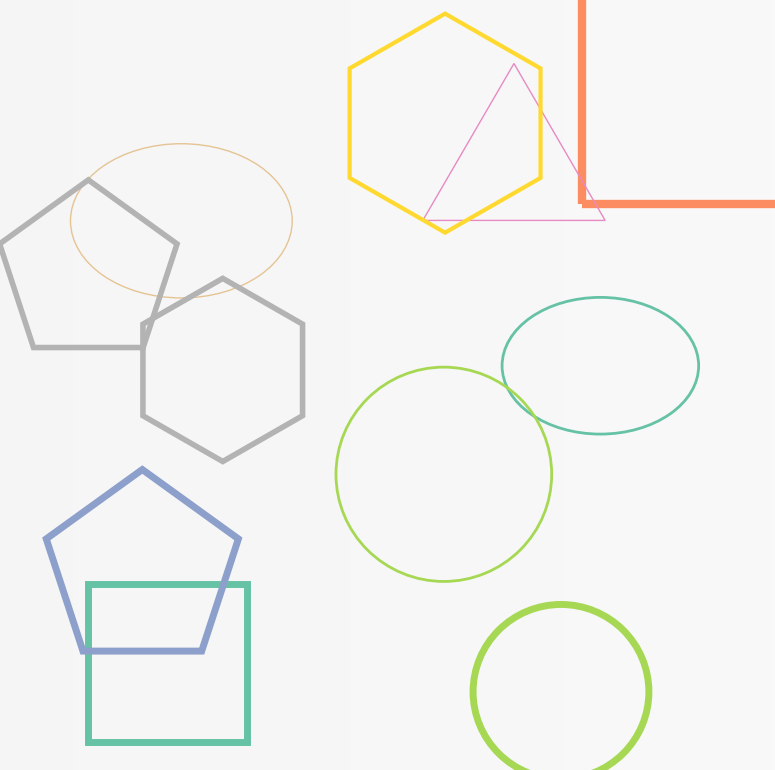[{"shape": "square", "thickness": 2.5, "radius": 0.51, "center": [0.216, 0.139]}, {"shape": "oval", "thickness": 1, "radius": 0.63, "center": [0.775, 0.525]}, {"shape": "square", "thickness": 3, "radius": 0.73, "center": [0.898, 0.881]}, {"shape": "pentagon", "thickness": 2.5, "radius": 0.65, "center": [0.184, 0.26]}, {"shape": "triangle", "thickness": 0.5, "radius": 0.68, "center": [0.663, 0.782]}, {"shape": "circle", "thickness": 2.5, "radius": 0.57, "center": [0.724, 0.102]}, {"shape": "circle", "thickness": 1, "radius": 0.7, "center": [0.573, 0.384]}, {"shape": "hexagon", "thickness": 1.5, "radius": 0.71, "center": [0.574, 0.84]}, {"shape": "oval", "thickness": 0.5, "radius": 0.72, "center": [0.234, 0.713]}, {"shape": "hexagon", "thickness": 2, "radius": 0.59, "center": [0.287, 0.52]}, {"shape": "pentagon", "thickness": 2, "radius": 0.6, "center": [0.114, 0.646]}]